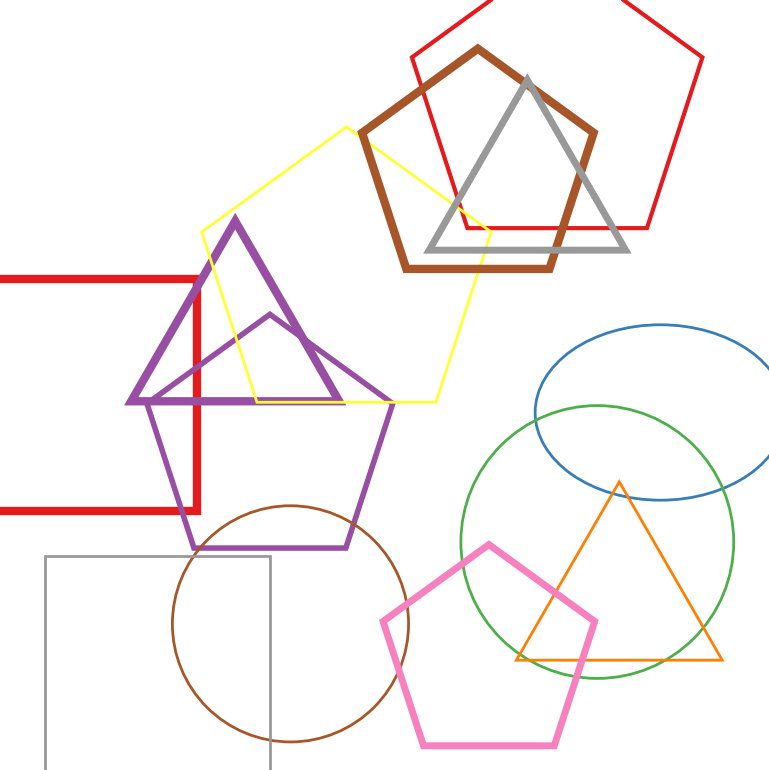[{"shape": "pentagon", "thickness": 1.5, "radius": 0.99, "center": [0.724, 0.864]}, {"shape": "square", "thickness": 3, "radius": 0.75, "center": [0.105, 0.487]}, {"shape": "oval", "thickness": 1, "radius": 0.81, "center": [0.858, 0.464]}, {"shape": "circle", "thickness": 1, "radius": 0.89, "center": [0.776, 0.296]}, {"shape": "triangle", "thickness": 3, "radius": 0.78, "center": [0.305, 0.557]}, {"shape": "pentagon", "thickness": 2, "radius": 0.84, "center": [0.35, 0.424]}, {"shape": "triangle", "thickness": 1, "radius": 0.77, "center": [0.804, 0.22]}, {"shape": "pentagon", "thickness": 1, "radius": 0.99, "center": [0.45, 0.638]}, {"shape": "circle", "thickness": 1, "radius": 0.77, "center": [0.377, 0.19]}, {"shape": "pentagon", "thickness": 3, "radius": 0.79, "center": [0.621, 0.779]}, {"shape": "pentagon", "thickness": 2.5, "radius": 0.72, "center": [0.635, 0.148]}, {"shape": "square", "thickness": 1, "radius": 0.73, "center": [0.205, 0.132]}, {"shape": "triangle", "thickness": 2.5, "radius": 0.74, "center": [0.685, 0.749]}]